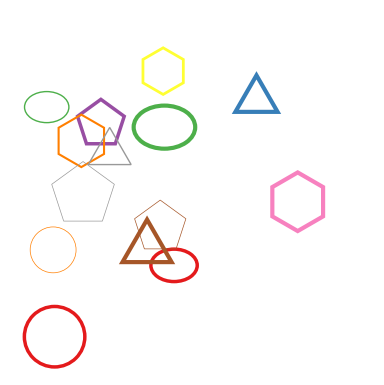[{"shape": "circle", "thickness": 2.5, "radius": 0.39, "center": [0.142, 0.125]}, {"shape": "oval", "thickness": 2.5, "radius": 0.3, "center": [0.452, 0.311]}, {"shape": "triangle", "thickness": 3, "radius": 0.32, "center": [0.666, 0.741]}, {"shape": "oval", "thickness": 3, "radius": 0.4, "center": [0.427, 0.67]}, {"shape": "oval", "thickness": 1, "radius": 0.29, "center": [0.121, 0.722]}, {"shape": "pentagon", "thickness": 2.5, "radius": 0.32, "center": [0.262, 0.678]}, {"shape": "hexagon", "thickness": 1.5, "radius": 0.34, "center": [0.211, 0.634]}, {"shape": "circle", "thickness": 0.5, "radius": 0.3, "center": [0.138, 0.351]}, {"shape": "hexagon", "thickness": 2, "radius": 0.3, "center": [0.424, 0.815]}, {"shape": "triangle", "thickness": 3, "radius": 0.37, "center": [0.382, 0.356]}, {"shape": "pentagon", "thickness": 0.5, "radius": 0.35, "center": [0.416, 0.41]}, {"shape": "hexagon", "thickness": 3, "radius": 0.38, "center": [0.773, 0.476]}, {"shape": "triangle", "thickness": 1, "radius": 0.32, "center": [0.285, 0.605]}, {"shape": "pentagon", "thickness": 0.5, "radius": 0.43, "center": [0.216, 0.495]}]